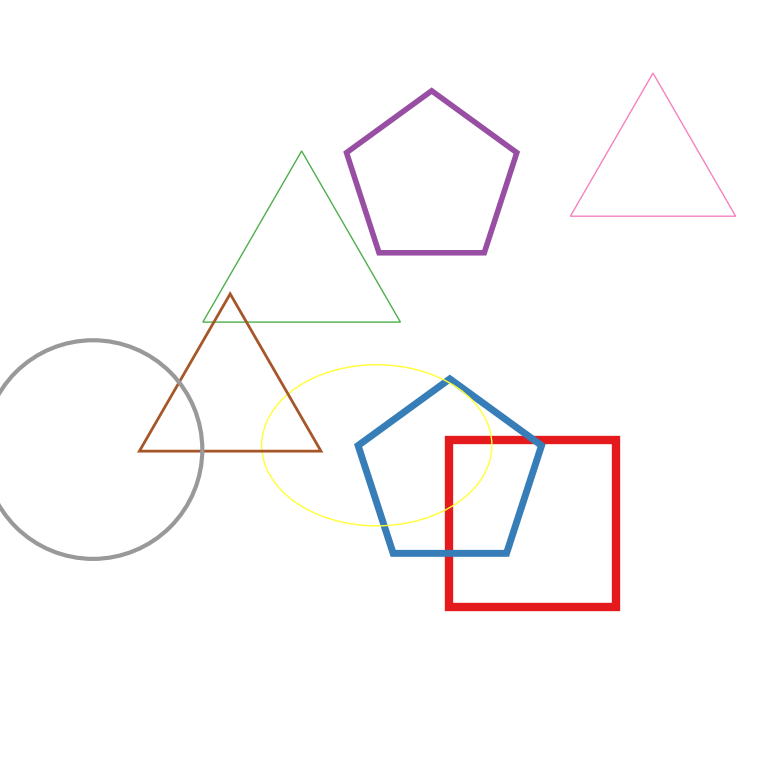[{"shape": "square", "thickness": 3, "radius": 0.54, "center": [0.691, 0.32]}, {"shape": "pentagon", "thickness": 2.5, "radius": 0.63, "center": [0.584, 0.383]}, {"shape": "triangle", "thickness": 0.5, "radius": 0.74, "center": [0.392, 0.656]}, {"shape": "pentagon", "thickness": 2, "radius": 0.58, "center": [0.561, 0.766]}, {"shape": "oval", "thickness": 0.5, "radius": 0.75, "center": [0.489, 0.422]}, {"shape": "triangle", "thickness": 1, "radius": 0.68, "center": [0.299, 0.482]}, {"shape": "triangle", "thickness": 0.5, "radius": 0.62, "center": [0.848, 0.781]}, {"shape": "circle", "thickness": 1.5, "radius": 0.71, "center": [0.121, 0.416]}]